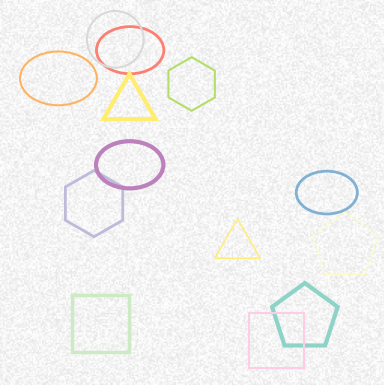[{"shape": "pentagon", "thickness": 3, "radius": 0.45, "center": [0.792, 0.175]}, {"shape": "pentagon", "thickness": 0.5, "radius": 0.45, "center": [0.897, 0.36]}, {"shape": "hexagon", "thickness": 2, "radius": 0.43, "center": [0.244, 0.471]}, {"shape": "oval", "thickness": 2, "radius": 0.44, "center": [0.338, 0.87]}, {"shape": "oval", "thickness": 2, "radius": 0.4, "center": [0.849, 0.5]}, {"shape": "oval", "thickness": 1.5, "radius": 0.5, "center": [0.152, 0.796]}, {"shape": "hexagon", "thickness": 1.5, "radius": 0.35, "center": [0.498, 0.782]}, {"shape": "square", "thickness": 1.5, "radius": 0.36, "center": [0.719, 0.116]}, {"shape": "circle", "thickness": 1.5, "radius": 0.37, "center": [0.299, 0.898]}, {"shape": "oval", "thickness": 3, "radius": 0.44, "center": [0.337, 0.572]}, {"shape": "square", "thickness": 2.5, "radius": 0.37, "center": [0.262, 0.159]}, {"shape": "triangle", "thickness": 1, "radius": 0.34, "center": [0.617, 0.363]}, {"shape": "triangle", "thickness": 3, "radius": 0.39, "center": [0.336, 0.73]}]